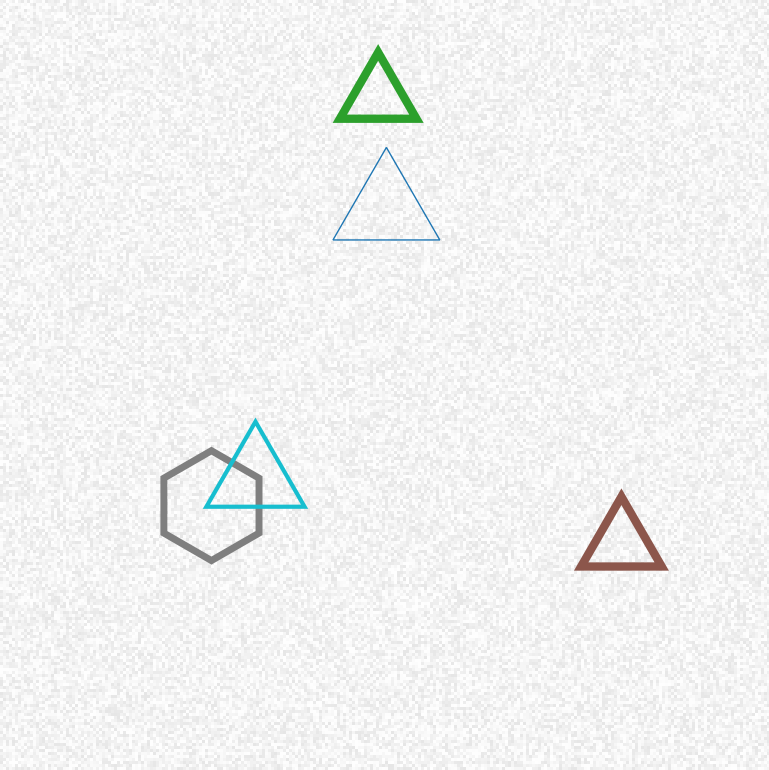[{"shape": "triangle", "thickness": 0.5, "radius": 0.4, "center": [0.502, 0.728]}, {"shape": "triangle", "thickness": 3, "radius": 0.29, "center": [0.491, 0.875]}, {"shape": "triangle", "thickness": 3, "radius": 0.3, "center": [0.807, 0.294]}, {"shape": "hexagon", "thickness": 2.5, "radius": 0.36, "center": [0.275, 0.343]}, {"shape": "triangle", "thickness": 1.5, "radius": 0.37, "center": [0.332, 0.379]}]